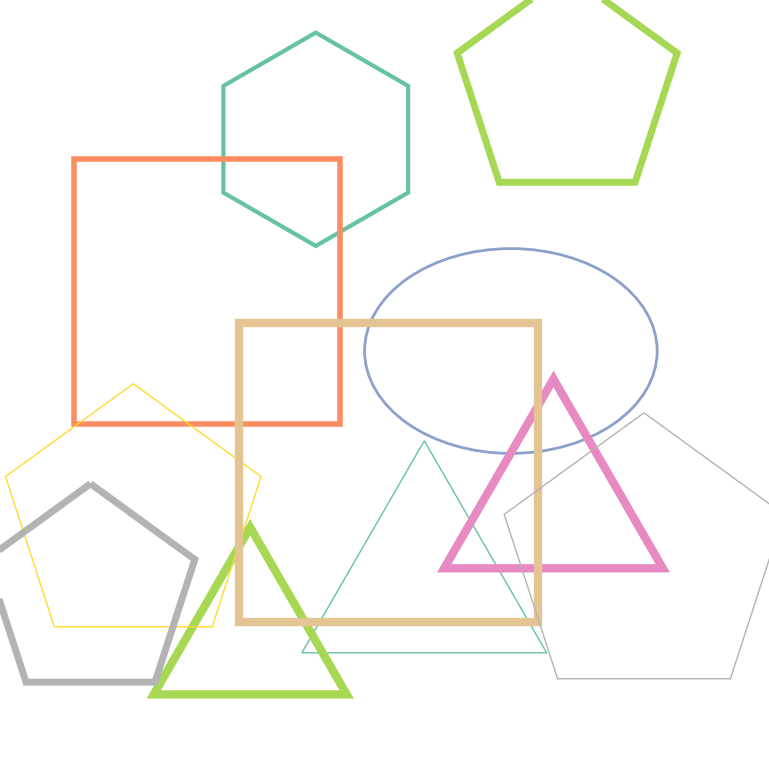[{"shape": "triangle", "thickness": 0.5, "radius": 0.92, "center": [0.551, 0.244]}, {"shape": "hexagon", "thickness": 1.5, "radius": 0.69, "center": [0.41, 0.819]}, {"shape": "square", "thickness": 2, "radius": 0.86, "center": [0.269, 0.621]}, {"shape": "oval", "thickness": 1, "radius": 0.95, "center": [0.663, 0.544]}, {"shape": "triangle", "thickness": 3, "radius": 0.82, "center": [0.719, 0.344]}, {"shape": "triangle", "thickness": 3, "radius": 0.72, "center": [0.325, 0.17]}, {"shape": "pentagon", "thickness": 2.5, "radius": 0.75, "center": [0.737, 0.885]}, {"shape": "pentagon", "thickness": 0.5, "radius": 0.87, "center": [0.173, 0.327]}, {"shape": "square", "thickness": 3, "radius": 0.97, "center": [0.505, 0.387]}, {"shape": "pentagon", "thickness": 0.5, "radius": 0.95, "center": [0.836, 0.273]}, {"shape": "pentagon", "thickness": 2.5, "radius": 0.71, "center": [0.118, 0.229]}]